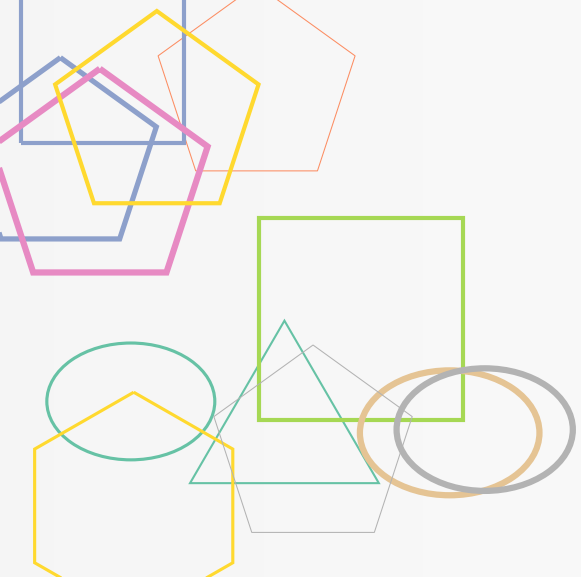[{"shape": "triangle", "thickness": 1, "radius": 0.94, "center": [0.489, 0.256]}, {"shape": "oval", "thickness": 1.5, "radius": 0.72, "center": [0.225, 0.304]}, {"shape": "pentagon", "thickness": 0.5, "radius": 0.89, "center": [0.441, 0.847]}, {"shape": "pentagon", "thickness": 2.5, "radius": 0.87, "center": [0.104, 0.726]}, {"shape": "square", "thickness": 2, "radius": 0.7, "center": [0.176, 0.892]}, {"shape": "pentagon", "thickness": 3, "radius": 0.98, "center": [0.172, 0.685]}, {"shape": "square", "thickness": 2, "radius": 0.88, "center": [0.621, 0.447]}, {"shape": "hexagon", "thickness": 1.5, "radius": 0.98, "center": [0.23, 0.123]}, {"shape": "pentagon", "thickness": 2, "radius": 0.92, "center": [0.27, 0.796]}, {"shape": "oval", "thickness": 3, "radius": 0.77, "center": [0.774, 0.25]}, {"shape": "pentagon", "thickness": 0.5, "radius": 0.9, "center": [0.539, 0.222]}, {"shape": "oval", "thickness": 3, "radius": 0.76, "center": [0.834, 0.255]}]